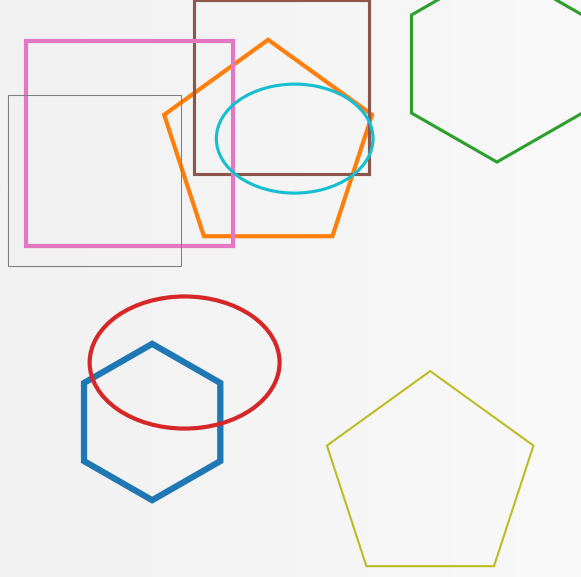[{"shape": "hexagon", "thickness": 3, "radius": 0.68, "center": [0.262, 0.268]}, {"shape": "pentagon", "thickness": 2, "radius": 0.94, "center": [0.461, 0.742]}, {"shape": "hexagon", "thickness": 1.5, "radius": 0.85, "center": [0.855, 0.888]}, {"shape": "oval", "thickness": 2, "radius": 0.82, "center": [0.318, 0.371]}, {"shape": "square", "thickness": 1.5, "radius": 0.75, "center": [0.484, 0.848]}, {"shape": "square", "thickness": 2, "radius": 0.89, "center": [0.223, 0.75]}, {"shape": "square", "thickness": 0.5, "radius": 0.74, "center": [0.163, 0.686]}, {"shape": "pentagon", "thickness": 1, "radius": 0.93, "center": [0.74, 0.17]}, {"shape": "oval", "thickness": 1.5, "radius": 0.67, "center": [0.507, 0.759]}]